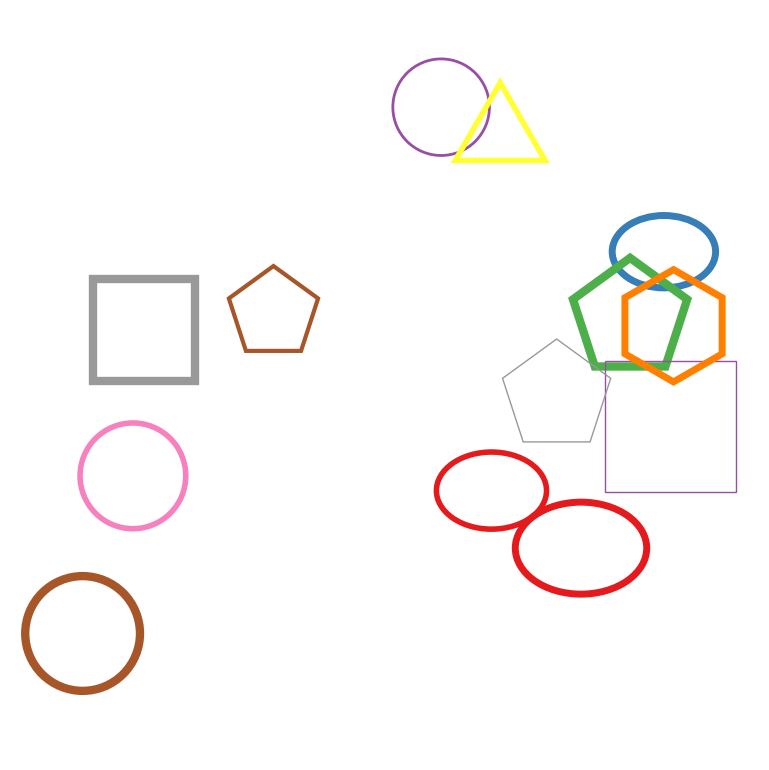[{"shape": "oval", "thickness": 2, "radius": 0.36, "center": [0.638, 0.363]}, {"shape": "oval", "thickness": 2.5, "radius": 0.43, "center": [0.755, 0.288]}, {"shape": "oval", "thickness": 2.5, "radius": 0.34, "center": [0.862, 0.673]}, {"shape": "pentagon", "thickness": 3, "radius": 0.39, "center": [0.818, 0.587]}, {"shape": "circle", "thickness": 1, "radius": 0.31, "center": [0.573, 0.861]}, {"shape": "square", "thickness": 0.5, "radius": 0.43, "center": [0.871, 0.446]}, {"shape": "hexagon", "thickness": 2.5, "radius": 0.36, "center": [0.875, 0.577]}, {"shape": "triangle", "thickness": 2, "radius": 0.34, "center": [0.65, 0.825]}, {"shape": "circle", "thickness": 3, "radius": 0.37, "center": [0.107, 0.177]}, {"shape": "pentagon", "thickness": 1.5, "radius": 0.3, "center": [0.355, 0.594]}, {"shape": "circle", "thickness": 2, "radius": 0.34, "center": [0.173, 0.382]}, {"shape": "square", "thickness": 3, "radius": 0.33, "center": [0.187, 0.572]}, {"shape": "pentagon", "thickness": 0.5, "radius": 0.37, "center": [0.723, 0.486]}]